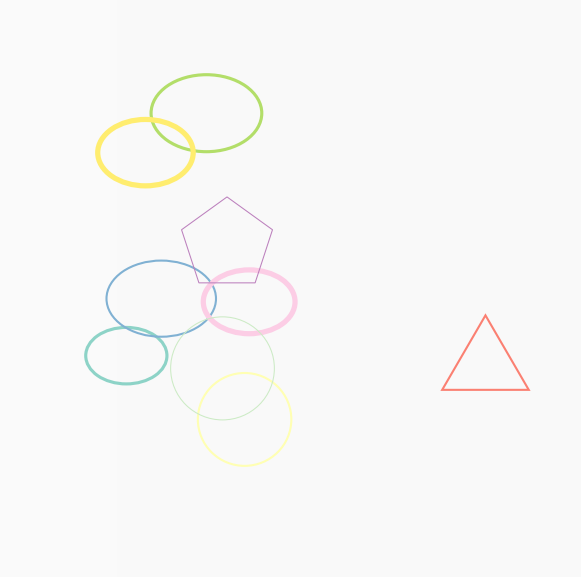[{"shape": "oval", "thickness": 1.5, "radius": 0.35, "center": [0.217, 0.383]}, {"shape": "circle", "thickness": 1, "radius": 0.4, "center": [0.421, 0.273]}, {"shape": "triangle", "thickness": 1, "radius": 0.43, "center": [0.835, 0.367]}, {"shape": "oval", "thickness": 1, "radius": 0.47, "center": [0.277, 0.482]}, {"shape": "oval", "thickness": 1.5, "radius": 0.48, "center": [0.355, 0.803]}, {"shape": "oval", "thickness": 2.5, "radius": 0.39, "center": [0.429, 0.477]}, {"shape": "pentagon", "thickness": 0.5, "radius": 0.41, "center": [0.391, 0.576]}, {"shape": "circle", "thickness": 0.5, "radius": 0.45, "center": [0.383, 0.361]}, {"shape": "oval", "thickness": 2.5, "radius": 0.41, "center": [0.25, 0.735]}]